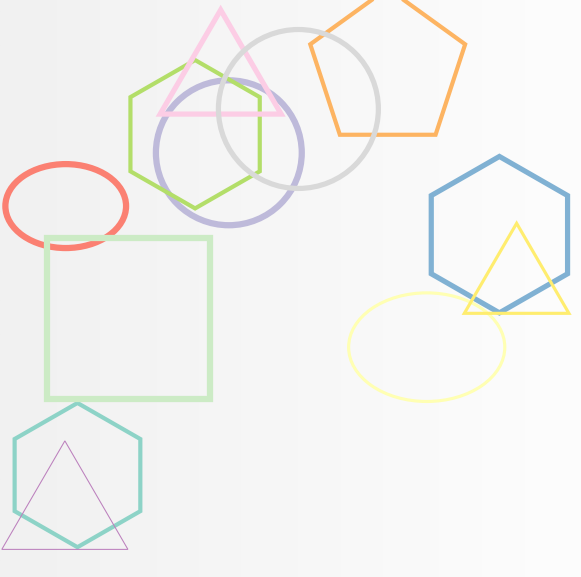[{"shape": "hexagon", "thickness": 2, "radius": 0.62, "center": [0.133, 0.176]}, {"shape": "oval", "thickness": 1.5, "radius": 0.67, "center": [0.734, 0.398]}, {"shape": "circle", "thickness": 3, "radius": 0.63, "center": [0.394, 0.735]}, {"shape": "oval", "thickness": 3, "radius": 0.52, "center": [0.113, 0.642]}, {"shape": "hexagon", "thickness": 2.5, "radius": 0.68, "center": [0.859, 0.593]}, {"shape": "pentagon", "thickness": 2, "radius": 0.7, "center": [0.667, 0.879]}, {"shape": "hexagon", "thickness": 2, "radius": 0.64, "center": [0.336, 0.767]}, {"shape": "triangle", "thickness": 2.5, "radius": 0.6, "center": [0.38, 0.862]}, {"shape": "circle", "thickness": 2.5, "radius": 0.69, "center": [0.513, 0.81]}, {"shape": "triangle", "thickness": 0.5, "radius": 0.63, "center": [0.112, 0.11]}, {"shape": "square", "thickness": 3, "radius": 0.7, "center": [0.221, 0.447]}, {"shape": "triangle", "thickness": 1.5, "radius": 0.52, "center": [0.889, 0.509]}]